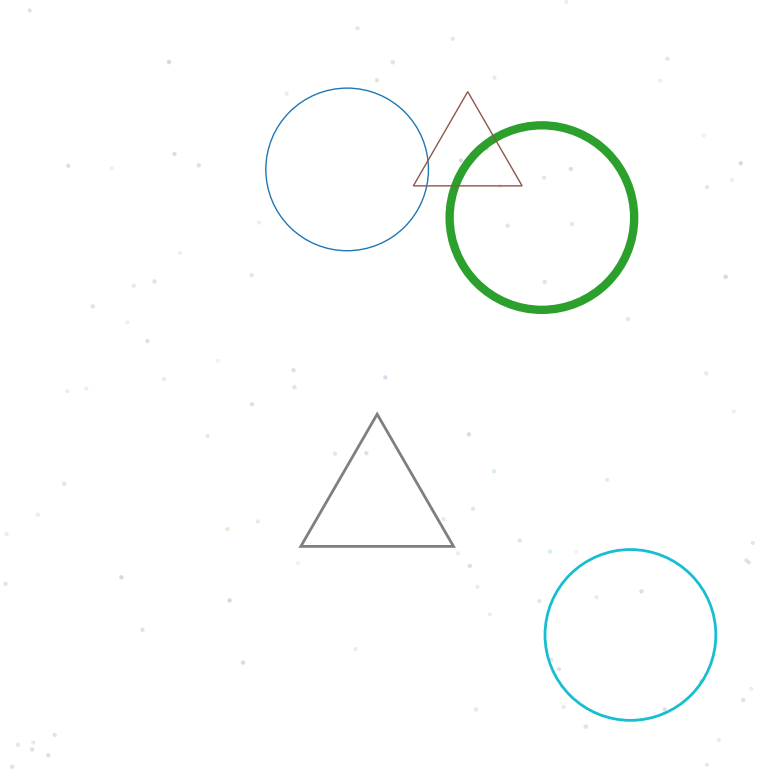[{"shape": "circle", "thickness": 0.5, "radius": 0.53, "center": [0.451, 0.78]}, {"shape": "circle", "thickness": 3, "radius": 0.6, "center": [0.704, 0.717]}, {"shape": "triangle", "thickness": 0.5, "radius": 0.41, "center": [0.607, 0.799]}, {"shape": "triangle", "thickness": 1, "radius": 0.57, "center": [0.49, 0.348]}, {"shape": "circle", "thickness": 1, "radius": 0.55, "center": [0.819, 0.175]}]